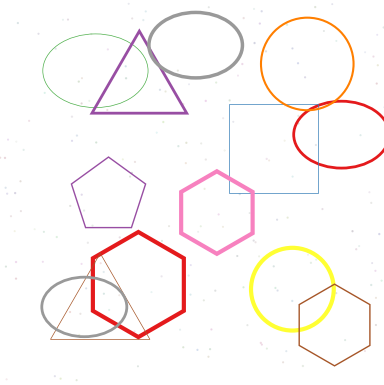[{"shape": "oval", "thickness": 2, "radius": 0.62, "center": [0.887, 0.65]}, {"shape": "hexagon", "thickness": 3, "radius": 0.68, "center": [0.359, 0.261]}, {"shape": "square", "thickness": 0.5, "radius": 0.58, "center": [0.711, 0.613]}, {"shape": "oval", "thickness": 0.5, "radius": 0.68, "center": [0.248, 0.816]}, {"shape": "triangle", "thickness": 2, "radius": 0.71, "center": [0.362, 0.777]}, {"shape": "pentagon", "thickness": 1, "radius": 0.51, "center": [0.282, 0.491]}, {"shape": "circle", "thickness": 1.5, "radius": 0.6, "center": [0.798, 0.834]}, {"shape": "circle", "thickness": 3, "radius": 0.54, "center": [0.759, 0.249]}, {"shape": "hexagon", "thickness": 1, "radius": 0.53, "center": [0.869, 0.156]}, {"shape": "triangle", "thickness": 0.5, "radius": 0.75, "center": [0.26, 0.193]}, {"shape": "hexagon", "thickness": 3, "radius": 0.54, "center": [0.563, 0.448]}, {"shape": "oval", "thickness": 2.5, "radius": 0.61, "center": [0.508, 0.883]}, {"shape": "oval", "thickness": 2, "radius": 0.55, "center": [0.219, 0.203]}]